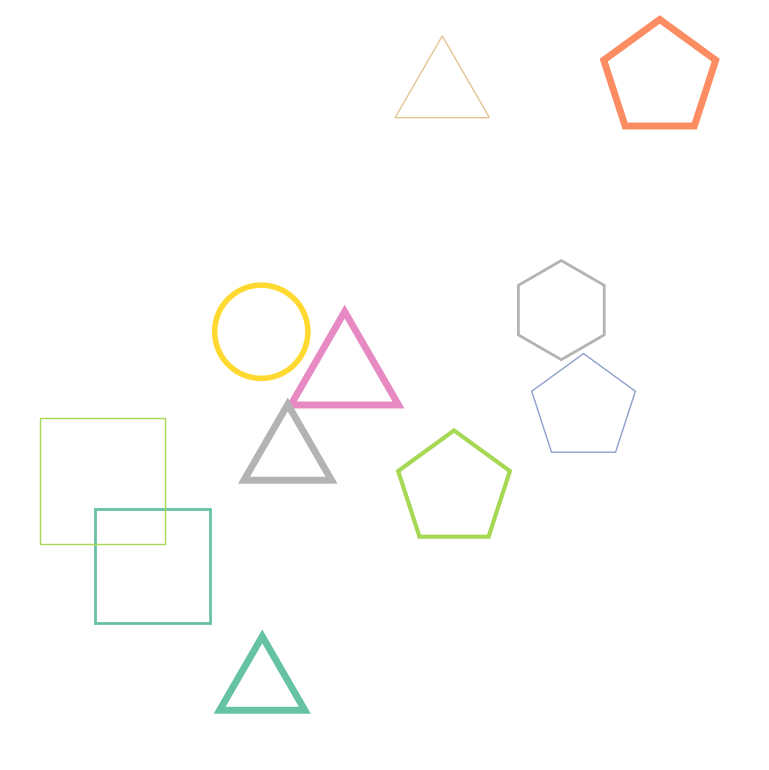[{"shape": "square", "thickness": 1, "radius": 0.37, "center": [0.198, 0.265]}, {"shape": "triangle", "thickness": 2.5, "radius": 0.32, "center": [0.341, 0.11]}, {"shape": "pentagon", "thickness": 2.5, "radius": 0.38, "center": [0.857, 0.898]}, {"shape": "pentagon", "thickness": 0.5, "radius": 0.35, "center": [0.758, 0.47]}, {"shape": "triangle", "thickness": 2.5, "radius": 0.4, "center": [0.448, 0.514]}, {"shape": "pentagon", "thickness": 1.5, "radius": 0.38, "center": [0.59, 0.365]}, {"shape": "square", "thickness": 0.5, "radius": 0.41, "center": [0.133, 0.375]}, {"shape": "circle", "thickness": 2, "radius": 0.3, "center": [0.339, 0.569]}, {"shape": "triangle", "thickness": 0.5, "radius": 0.35, "center": [0.574, 0.883]}, {"shape": "triangle", "thickness": 2.5, "radius": 0.33, "center": [0.374, 0.409]}, {"shape": "hexagon", "thickness": 1, "radius": 0.32, "center": [0.729, 0.597]}]